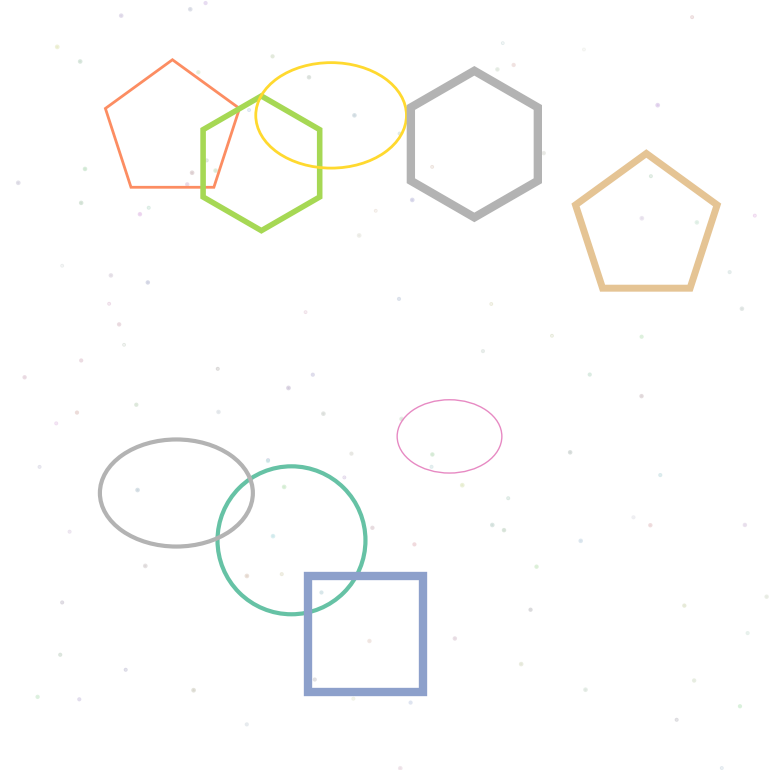[{"shape": "circle", "thickness": 1.5, "radius": 0.48, "center": [0.379, 0.298]}, {"shape": "pentagon", "thickness": 1, "radius": 0.46, "center": [0.224, 0.831]}, {"shape": "square", "thickness": 3, "radius": 0.38, "center": [0.475, 0.177]}, {"shape": "oval", "thickness": 0.5, "radius": 0.34, "center": [0.584, 0.433]}, {"shape": "hexagon", "thickness": 2, "radius": 0.44, "center": [0.339, 0.788]}, {"shape": "oval", "thickness": 1, "radius": 0.49, "center": [0.43, 0.85]}, {"shape": "pentagon", "thickness": 2.5, "radius": 0.48, "center": [0.839, 0.704]}, {"shape": "hexagon", "thickness": 3, "radius": 0.48, "center": [0.616, 0.813]}, {"shape": "oval", "thickness": 1.5, "radius": 0.5, "center": [0.229, 0.36]}]